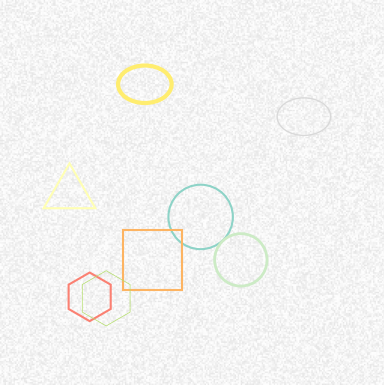[{"shape": "circle", "thickness": 1.5, "radius": 0.42, "center": [0.521, 0.437]}, {"shape": "triangle", "thickness": 1.5, "radius": 0.39, "center": [0.18, 0.498]}, {"shape": "hexagon", "thickness": 1.5, "radius": 0.32, "center": [0.233, 0.229]}, {"shape": "square", "thickness": 1.5, "radius": 0.39, "center": [0.396, 0.325]}, {"shape": "hexagon", "thickness": 0.5, "radius": 0.36, "center": [0.276, 0.225]}, {"shape": "oval", "thickness": 1, "radius": 0.35, "center": [0.789, 0.697]}, {"shape": "circle", "thickness": 2, "radius": 0.34, "center": [0.626, 0.325]}, {"shape": "oval", "thickness": 3, "radius": 0.35, "center": [0.376, 0.781]}]